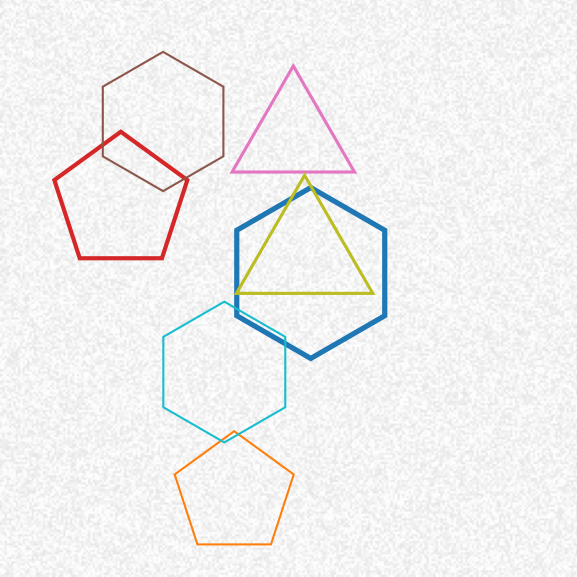[{"shape": "hexagon", "thickness": 2.5, "radius": 0.74, "center": [0.538, 0.526]}, {"shape": "pentagon", "thickness": 1, "radius": 0.54, "center": [0.406, 0.144]}, {"shape": "pentagon", "thickness": 2, "radius": 0.61, "center": [0.209, 0.65]}, {"shape": "hexagon", "thickness": 1, "radius": 0.6, "center": [0.282, 0.789]}, {"shape": "triangle", "thickness": 1.5, "radius": 0.61, "center": [0.508, 0.762]}, {"shape": "triangle", "thickness": 1.5, "radius": 0.68, "center": [0.527, 0.559]}, {"shape": "hexagon", "thickness": 1, "radius": 0.61, "center": [0.388, 0.355]}]